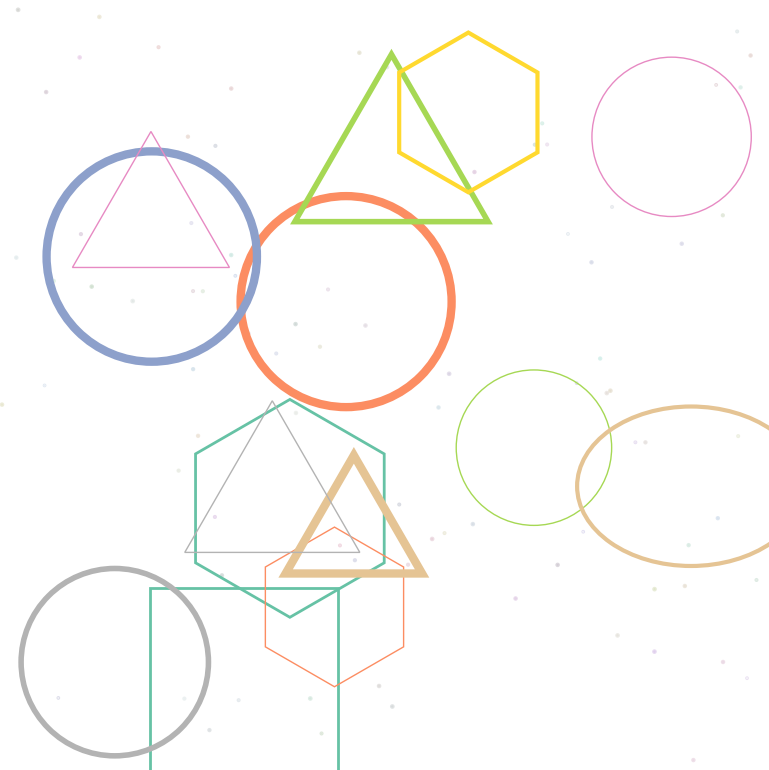[{"shape": "hexagon", "thickness": 1, "radius": 0.71, "center": [0.376, 0.34]}, {"shape": "square", "thickness": 1, "radius": 0.61, "center": [0.317, 0.114]}, {"shape": "hexagon", "thickness": 0.5, "radius": 0.52, "center": [0.434, 0.212]}, {"shape": "circle", "thickness": 3, "radius": 0.69, "center": [0.449, 0.608]}, {"shape": "circle", "thickness": 3, "radius": 0.68, "center": [0.197, 0.667]}, {"shape": "triangle", "thickness": 0.5, "radius": 0.59, "center": [0.196, 0.712]}, {"shape": "circle", "thickness": 0.5, "radius": 0.52, "center": [0.872, 0.822]}, {"shape": "circle", "thickness": 0.5, "radius": 0.5, "center": [0.693, 0.419]}, {"shape": "triangle", "thickness": 2, "radius": 0.72, "center": [0.508, 0.785]}, {"shape": "hexagon", "thickness": 1.5, "radius": 0.52, "center": [0.608, 0.854]}, {"shape": "triangle", "thickness": 3, "radius": 0.51, "center": [0.46, 0.306]}, {"shape": "oval", "thickness": 1.5, "radius": 0.74, "center": [0.897, 0.369]}, {"shape": "circle", "thickness": 2, "radius": 0.61, "center": [0.149, 0.14]}, {"shape": "triangle", "thickness": 0.5, "radius": 0.66, "center": [0.354, 0.348]}]